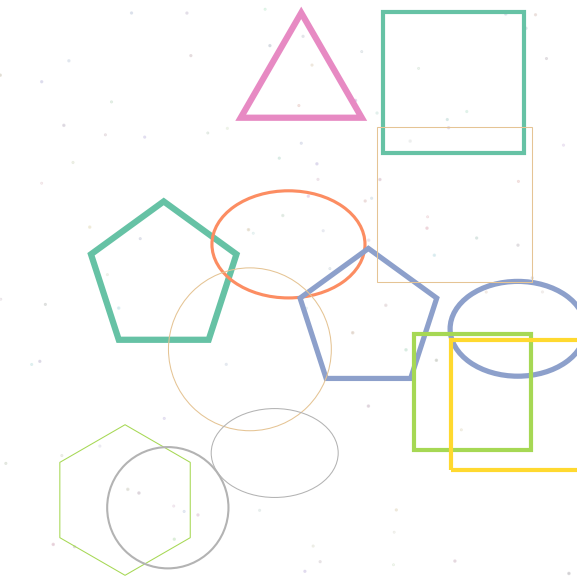[{"shape": "square", "thickness": 2, "radius": 0.61, "center": [0.785, 0.856]}, {"shape": "pentagon", "thickness": 3, "radius": 0.66, "center": [0.284, 0.518]}, {"shape": "oval", "thickness": 1.5, "radius": 0.66, "center": [0.5, 0.576]}, {"shape": "pentagon", "thickness": 2.5, "radius": 0.62, "center": [0.638, 0.444]}, {"shape": "oval", "thickness": 2.5, "radius": 0.59, "center": [0.897, 0.43]}, {"shape": "triangle", "thickness": 3, "radius": 0.61, "center": [0.522, 0.856]}, {"shape": "hexagon", "thickness": 0.5, "radius": 0.65, "center": [0.217, 0.133]}, {"shape": "square", "thickness": 2, "radius": 0.5, "center": [0.818, 0.32]}, {"shape": "square", "thickness": 2, "radius": 0.56, "center": [0.894, 0.297]}, {"shape": "square", "thickness": 0.5, "radius": 0.67, "center": [0.787, 0.645]}, {"shape": "circle", "thickness": 0.5, "radius": 0.71, "center": [0.433, 0.394]}, {"shape": "oval", "thickness": 0.5, "radius": 0.55, "center": [0.476, 0.215]}, {"shape": "circle", "thickness": 1, "radius": 0.53, "center": [0.291, 0.12]}]